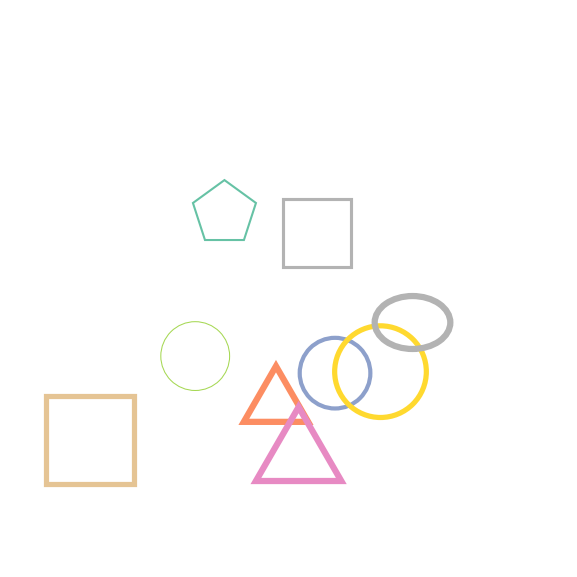[{"shape": "pentagon", "thickness": 1, "radius": 0.29, "center": [0.389, 0.63]}, {"shape": "triangle", "thickness": 3, "radius": 0.32, "center": [0.478, 0.301]}, {"shape": "circle", "thickness": 2, "radius": 0.31, "center": [0.58, 0.353]}, {"shape": "triangle", "thickness": 3, "radius": 0.43, "center": [0.517, 0.209]}, {"shape": "circle", "thickness": 0.5, "radius": 0.3, "center": [0.338, 0.383]}, {"shape": "circle", "thickness": 2.5, "radius": 0.4, "center": [0.659, 0.356]}, {"shape": "square", "thickness": 2.5, "radius": 0.38, "center": [0.156, 0.237]}, {"shape": "square", "thickness": 1.5, "radius": 0.3, "center": [0.549, 0.596]}, {"shape": "oval", "thickness": 3, "radius": 0.33, "center": [0.714, 0.441]}]